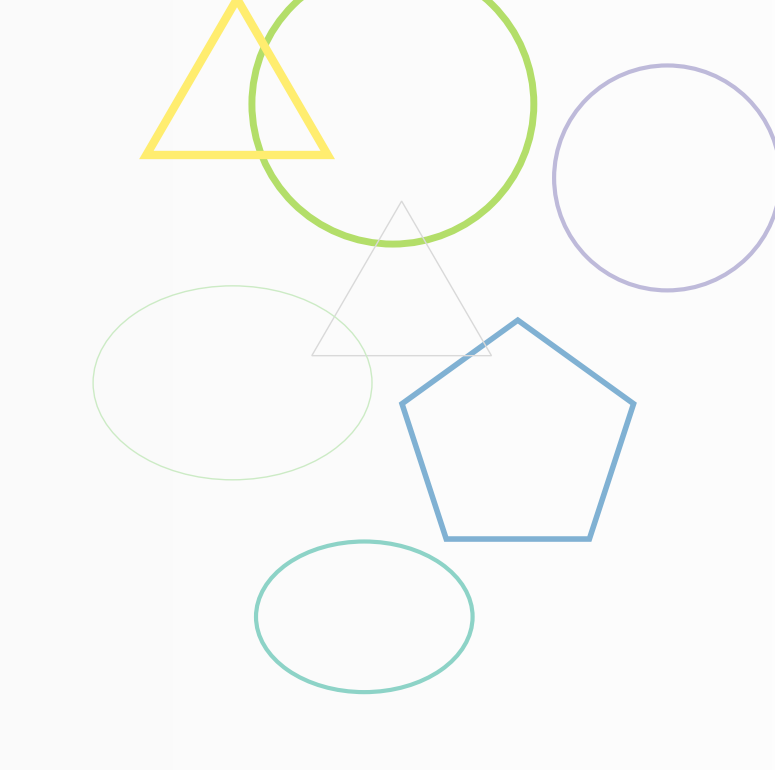[{"shape": "oval", "thickness": 1.5, "radius": 0.7, "center": [0.47, 0.199]}, {"shape": "circle", "thickness": 1.5, "radius": 0.73, "center": [0.861, 0.769]}, {"shape": "pentagon", "thickness": 2, "radius": 0.79, "center": [0.668, 0.427]}, {"shape": "circle", "thickness": 2.5, "radius": 0.91, "center": [0.507, 0.865]}, {"shape": "triangle", "thickness": 0.5, "radius": 0.67, "center": [0.518, 0.605]}, {"shape": "oval", "thickness": 0.5, "radius": 0.9, "center": [0.3, 0.503]}, {"shape": "triangle", "thickness": 3, "radius": 0.68, "center": [0.306, 0.866]}]